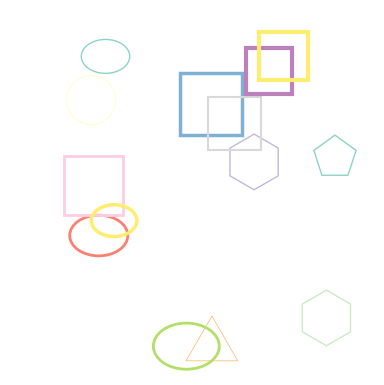[{"shape": "oval", "thickness": 1, "radius": 0.31, "center": [0.274, 0.854]}, {"shape": "pentagon", "thickness": 1, "radius": 0.29, "center": [0.87, 0.591]}, {"shape": "circle", "thickness": 0.5, "radius": 0.32, "center": [0.237, 0.74]}, {"shape": "hexagon", "thickness": 1, "radius": 0.36, "center": [0.66, 0.579]}, {"shape": "oval", "thickness": 2, "radius": 0.38, "center": [0.256, 0.388]}, {"shape": "square", "thickness": 2.5, "radius": 0.4, "center": [0.548, 0.729]}, {"shape": "triangle", "thickness": 0.5, "radius": 0.39, "center": [0.55, 0.102]}, {"shape": "oval", "thickness": 2, "radius": 0.43, "center": [0.484, 0.101]}, {"shape": "square", "thickness": 2, "radius": 0.38, "center": [0.242, 0.518]}, {"shape": "square", "thickness": 1.5, "radius": 0.34, "center": [0.609, 0.679]}, {"shape": "square", "thickness": 3, "radius": 0.3, "center": [0.698, 0.816]}, {"shape": "hexagon", "thickness": 1, "radius": 0.36, "center": [0.848, 0.174]}, {"shape": "oval", "thickness": 2.5, "radius": 0.3, "center": [0.296, 0.427]}, {"shape": "square", "thickness": 3, "radius": 0.31, "center": [0.736, 0.855]}]